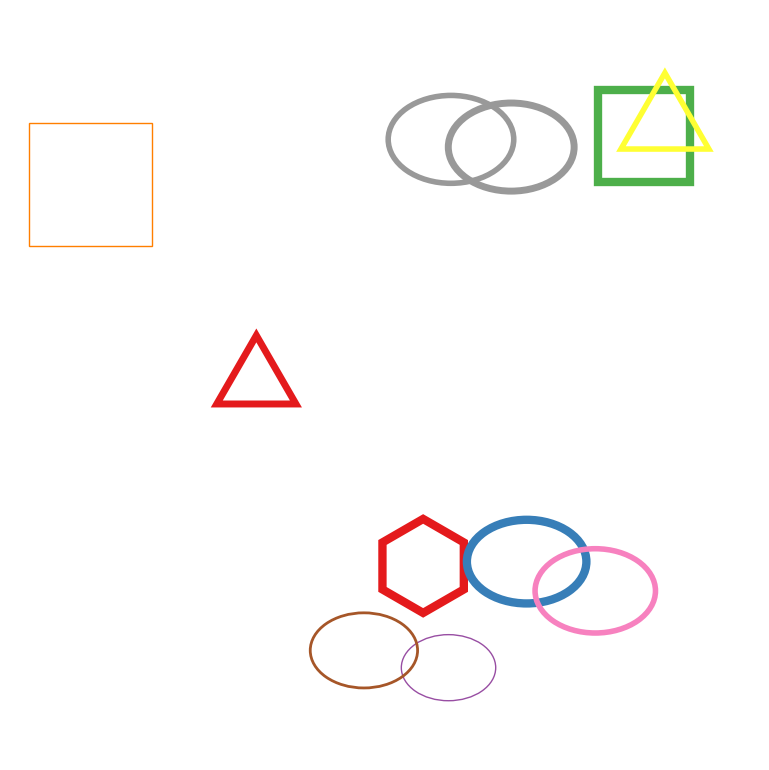[{"shape": "triangle", "thickness": 2.5, "radius": 0.3, "center": [0.333, 0.505]}, {"shape": "hexagon", "thickness": 3, "radius": 0.31, "center": [0.55, 0.265]}, {"shape": "oval", "thickness": 3, "radius": 0.39, "center": [0.684, 0.271]}, {"shape": "square", "thickness": 3, "radius": 0.3, "center": [0.836, 0.823]}, {"shape": "oval", "thickness": 0.5, "radius": 0.31, "center": [0.582, 0.133]}, {"shape": "square", "thickness": 0.5, "radius": 0.4, "center": [0.117, 0.76]}, {"shape": "triangle", "thickness": 2, "radius": 0.33, "center": [0.864, 0.839]}, {"shape": "oval", "thickness": 1, "radius": 0.35, "center": [0.473, 0.155]}, {"shape": "oval", "thickness": 2, "radius": 0.39, "center": [0.773, 0.233]}, {"shape": "oval", "thickness": 2.5, "radius": 0.41, "center": [0.664, 0.809]}, {"shape": "oval", "thickness": 2, "radius": 0.41, "center": [0.586, 0.819]}]